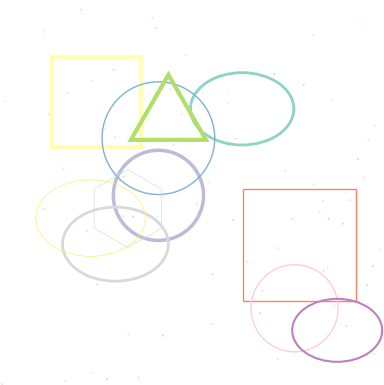[{"shape": "oval", "thickness": 2, "radius": 0.67, "center": [0.629, 0.717]}, {"shape": "square", "thickness": 3, "radius": 0.58, "center": [0.251, 0.735]}, {"shape": "circle", "thickness": 2.5, "radius": 0.59, "center": [0.412, 0.493]}, {"shape": "square", "thickness": 1, "radius": 0.73, "center": [0.777, 0.364]}, {"shape": "circle", "thickness": 1, "radius": 0.73, "center": [0.411, 0.641]}, {"shape": "triangle", "thickness": 3, "radius": 0.56, "center": [0.438, 0.693]}, {"shape": "circle", "thickness": 1, "radius": 0.57, "center": [0.765, 0.199]}, {"shape": "oval", "thickness": 2, "radius": 0.69, "center": [0.3, 0.366]}, {"shape": "oval", "thickness": 1.5, "radius": 0.58, "center": [0.876, 0.142]}, {"shape": "hexagon", "thickness": 0.5, "radius": 0.51, "center": [0.332, 0.458]}, {"shape": "oval", "thickness": 0.5, "radius": 0.71, "center": [0.235, 0.433]}]